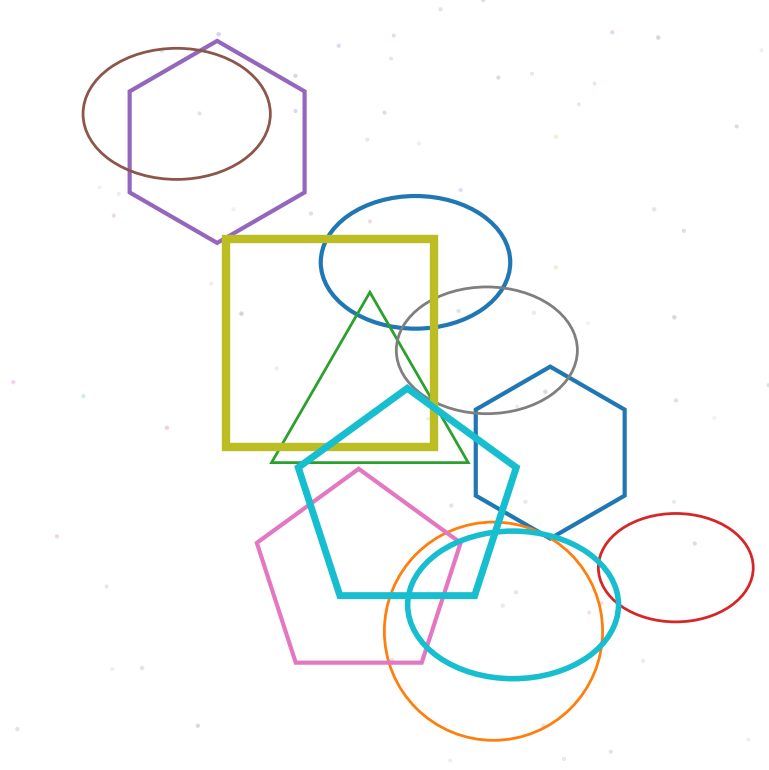[{"shape": "hexagon", "thickness": 1.5, "radius": 0.56, "center": [0.715, 0.412]}, {"shape": "oval", "thickness": 1.5, "radius": 0.62, "center": [0.54, 0.659]}, {"shape": "circle", "thickness": 1, "radius": 0.71, "center": [0.641, 0.18]}, {"shape": "triangle", "thickness": 1, "radius": 0.74, "center": [0.48, 0.473]}, {"shape": "oval", "thickness": 1, "radius": 0.5, "center": [0.878, 0.263]}, {"shape": "hexagon", "thickness": 1.5, "radius": 0.66, "center": [0.282, 0.816]}, {"shape": "oval", "thickness": 1, "radius": 0.61, "center": [0.229, 0.852]}, {"shape": "pentagon", "thickness": 1.5, "radius": 0.7, "center": [0.466, 0.252]}, {"shape": "oval", "thickness": 1, "radius": 0.59, "center": [0.632, 0.545]}, {"shape": "square", "thickness": 3, "radius": 0.68, "center": [0.428, 0.554]}, {"shape": "pentagon", "thickness": 2.5, "radius": 0.74, "center": [0.529, 0.347]}, {"shape": "oval", "thickness": 2, "radius": 0.68, "center": [0.666, 0.214]}]